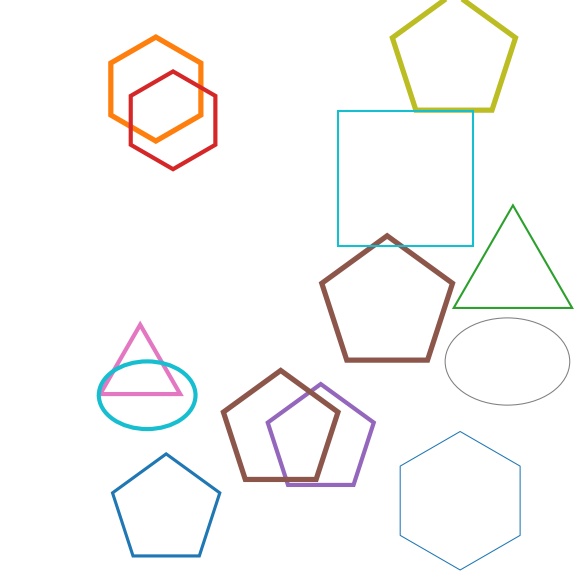[{"shape": "hexagon", "thickness": 0.5, "radius": 0.6, "center": [0.797, 0.132]}, {"shape": "pentagon", "thickness": 1.5, "radius": 0.49, "center": [0.288, 0.115]}, {"shape": "hexagon", "thickness": 2.5, "radius": 0.45, "center": [0.27, 0.845]}, {"shape": "triangle", "thickness": 1, "radius": 0.59, "center": [0.888, 0.525]}, {"shape": "hexagon", "thickness": 2, "radius": 0.42, "center": [0.3, 0.791]}, {"shape": "pentagon", "thickness": 2, "radius": 0.48, "center": [0.555, 0.238]}, {"shape": "pentagon", "thickness": 2.5, "radius": 0.52, "center": [0.486, 0.253]}, {"shape": "pentagon", "thickness": 2.5, "radius": 0.6, "center": [0.67, 0.472]}, {"shape": "triangle", "thickness": 2, "radius": 0.4, "center": [0.243, 0.357]}, {"shape": "oval", "thickness": 0.5, "radius": 0.54, "center": [0.879, 0.373]}, {"shape": "pentagon", "thickness": 2.5, "radius": 0.56, "center": [0.786, 0.899]}, {"shape": "oval", "thickness": 2, "radius": 0.42, "center": [0.255, 0.315]}, {"shape": "square", "thickness": 1, "radius": 0.58, "center": [0.702, 0.689]}]